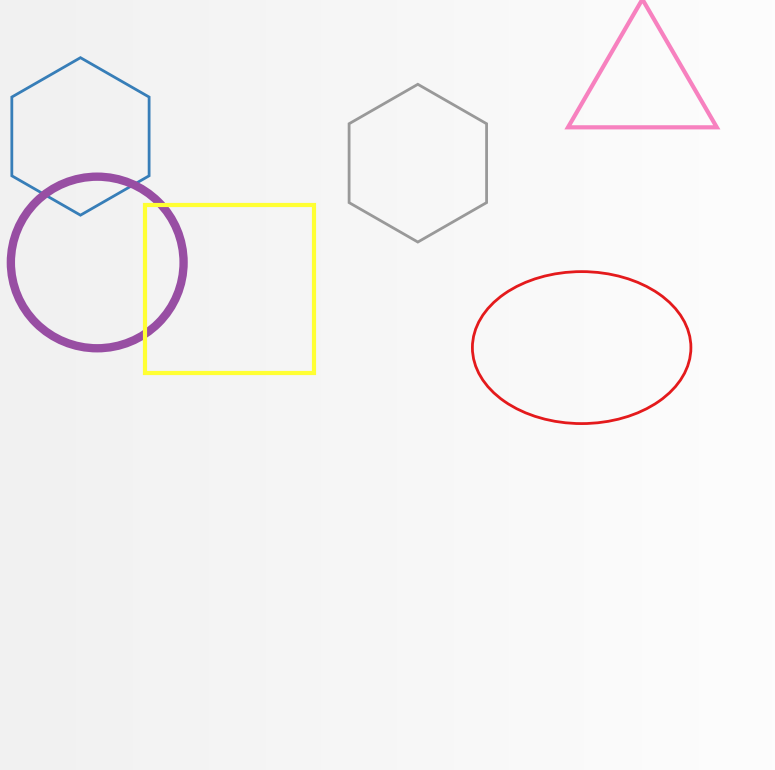[{"shape": "oval", "thickness": 1, "radius": 0.7, "center": [0.751, 0.549]}, {"shape": "hexagon", "thickness": 1, "radius": 0.51, "center": [0.104, 0.823]}, {"shape": "circle", "thickness": 3, "radius": 0.56, "center": [0.125, 0.659]}, {"shape": "square", "thickness": 1.5, "radius": 0.55, "center": [0.297, 0.624]}, {"shape": "triangle", "thickness": 1.5, "radius": 0.55, "center": [0.829, 0.89]}, {"shape": "hexagon", "thickness": 1, "radius": 0.51, "center": [0.539, 0.788]}]